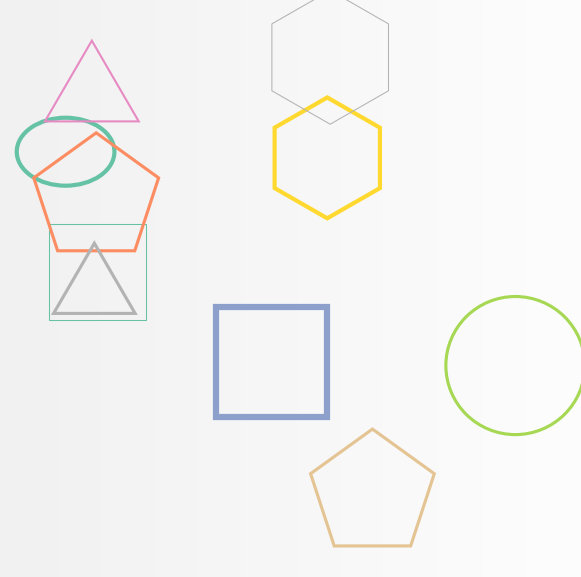[{"shape": "oval", "thickness": 2, "radius": 0.42, "center": [0.113, 0.736]}, {"shape": "square", "thickness": 0.5, "radius": 0.42, "center": [0.168, 0.528]}, {"shape": "pentagon", "thickness": 1.5, "radius": 0.56, "center": [0.165, 0.656]}, {"shape": "square", "thickness": 3, "radius": 0.48, "center": [0.468, 0.373]}, {"shape": "triangle", "thickness": 1, "radius": 0.47, "center": [0.158, 0.836]}, {"shape": "circle", "thickness": 1.5, "radius": 0.6, "center": [0.887, 0.366]}, {"shape": "hexagon", "thickness": 2, "radius": 0.52, "center": [0.563, 0.726]}, {"shape": "pentagon", "thickness": 1.5, "radius": 0.56, "center": [0.641, 0.144]}, {"shape": "hexagon", "thickness": 0.5, "radius": 0.58, "center": [0.568, 0.9]}, {"shape": "triangle", "thickness": 1.5, "radius": 0.4, "center": [0.162, 0.497]}]